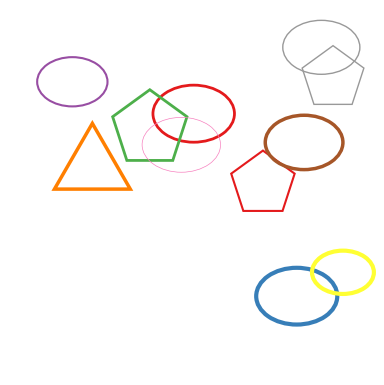[{"shape": "oval", "thickness": 2, "radius": 0.53, "center": [0.503, 0.705]}, {"shape": "pentagon", "thickness": 1.5, "radius": 0.43, "center": [0.683, 0.522]}, {"shape": "oval", "thickness": 3, "radius": 0.53, "center": [0.771, 0.231]}, {"shape": "pentagon", "thickness": 2, "radius": 0.51, "center": [0.389, 0.665]}, {"shape": "oval", "thickness": 1.5, "radius": 0.46, "center": [0.188, 0.788]}, {"shape": "triangle", "thickness": 2.5, "radius": 0.57, "center": [0.24, 0.566]}, {"shape": "oval", "thickness": 3, "radius": 0.4, "center": [0.891, 0.293]}, {"shape": "oval", "thickness": 2.5, "radius": 0.5, "center": [0.79, 0.63]}, {"shape": "oval", "thickness": 0.5, "radius": 0.51, "center": [0.471, 0.624]}, {"shape": "pentagon", "thickness": 1, "radius": 0.42, "center": [0.865, 0.797]}, {"shape": "oval", "thickness": 1, "radius": 0.5, "center": [0.835, 0.877]}]